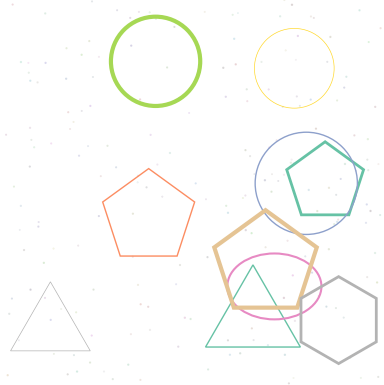[{"shape": "pentagon", "thickness": 2, "radius": 0.52, "center": [0.845, 0.527]}, {"shape": "triangle", "thickness": 1, "radius": 0.71, "center": [0.657, 0.17]}, {"shape": "pentagon", "thickness": 1, "radius": 0.63, "center": [0.386, 0.437]}, {"shape": "circle", "thickness": 1, "radius": 0.66, "center": [0.796, 0.524]}, {"shape": "oval", "thickness": 1.5, "radius": 0.61, "center": [0.713, 0.256]}, {"shape": "circle", "thickness": 3, "radius": 0.58, "center": [0.404, 0.841]}, {"shape": "circle", "thickness": 0.5, "radius": 0.52, "center": [0.764, 0.823]}, {"shape": "pentagon", "thickness": 3, "radius": 0.7, "center": [0.69, 0.314]}, {"shape": "triangle", "thickness": 0.5, "radius": 0.6, "center": [0.131, 0.148]}, {"shape": "hexagon", "thickness": 2, "radius": 0.56, "center": [0.88, 0.169]}]